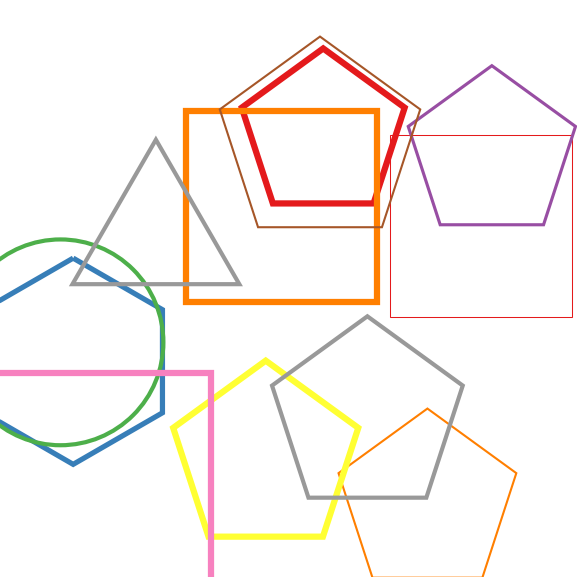[{"shape": "pentagon", "thickness": 3, "radius": 0.74, "center": [0.56, 0.767]}, {"shape": "square", "thickness": 0.5, "radius": 0.79, "center": [0.832, 0.608]}, {"shape": "hexagon", "thickness": 2.5, "radius": 0.89, "center": [0.127, 0.374]}, {"shape": "circle", "thickness": 2, "radius": 0.89, "center": [0.105, 0.406]}, {"shape": "pentagon", "thickness": 1.5, "radius": 0.76, "center": [0.852, 0.733]}, {"shape": "square", "thickness": 3, "radius": 0.83, "center": [0.488, 0.642]}, {"shape": "pentagon", "thickness": 1, "radius": 0.81, "center": [0.74, 0.13]}, {"shape": "pentagon", "thickness": 3, "radius": 0.84, "center": [0.46, 0.206]}, {"shape": "pentagon", "thickness": 1, "radius": 0.91, "center": [0.554, 0.753]}, {"shape": "square", "thickness": 3, "radius": 0.94, "center": [0.178, 0.166]}, {"shape": "triangle", "thickness": 2, "radius": 0.83, "center": [0.27, 0.59]}, {"shape": "pentagon", "thickness": 2, "radius": 0.87, "center": [0.636, 0.278]}]